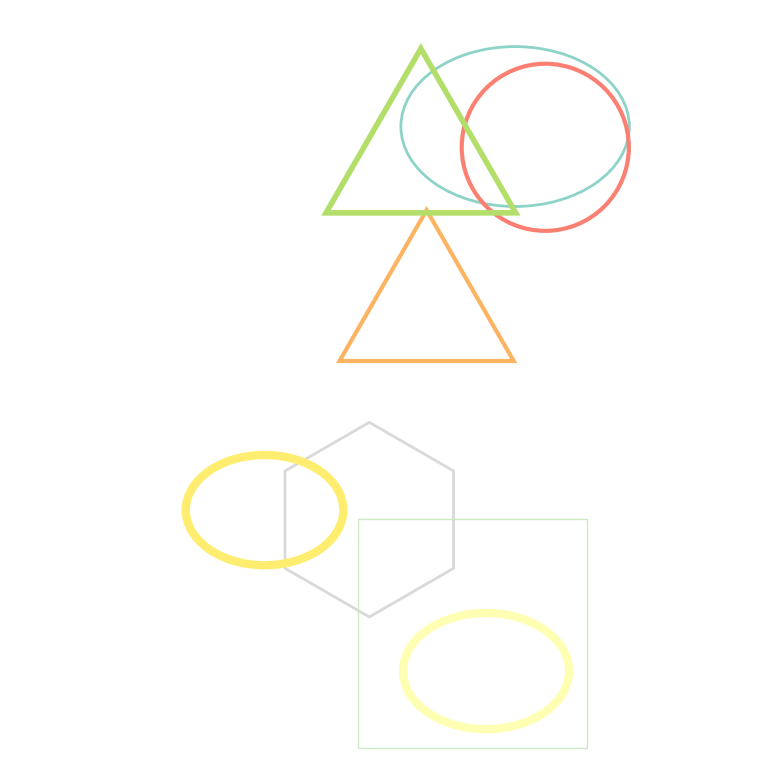[{"shape": "oval", "thickness": 1, "radius": 0.74, "center": [0.669, 0.836]}, {"shape": "oval", "thickness": 3, "radius": 0.54, "center": [0.631, 0.128]}, {"shape": "circle", "thickness": 1.5, "radius": 0.54, "center": [0.708, 0.809]}, {"shape": "triangle", "thickness": 1.5, "radius": 0.65, "center": [0.554, 0.596]}, {"shape": "triangle", "thickness": 2, "radius": 0.71, "center": [0.547, 0.795]}, {"shape": "hexagon", "thickness": 1, "radius": 0.63, "center": [0.48, 0.325]}, {"shape": "square", "thickness": 0.5, "radius": 0.74, "center": [0.614, 0.177]}, {"shape": "oval", "thickness": 3, "radius": 0.51, "center": [0.344, 0.338]}]